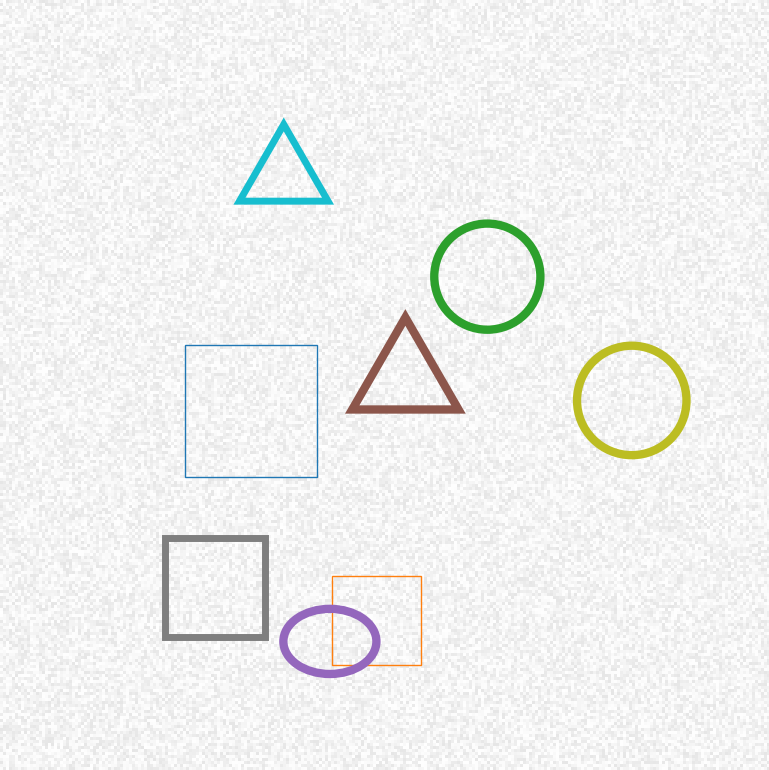[{"shape": "square", "thickness": 0.5, "radius": 0.43, "center": [0.326, 0.466]}, {"shape": "square", "thickness": 0.5, "radius": 0.29, "center": [0.489, 0.194]}, {"shape": "circle", "thickness": 3, "radius": 0.34, "center": [0.633, 0.641]}, {"shape": "oval", "thickness": 3, "radius": 0.3, "center": [0.428, 0.167]}, {"shape": "triangle", "thickness": 3, "radius": 0.4, "center": [0.526, 0.508]}, {"shape": "square", "thickness": 2.5, "radius": 0.32, "center": [0.279, 0.237]}, {"shape": "circle", "thickness": 3, "radius": 0.36, "center": [0.82, 0.48]}, {"shape": "triangle", "thickness": 2.5, "radius": 0.33, "center": [0.368, 0.772]}]